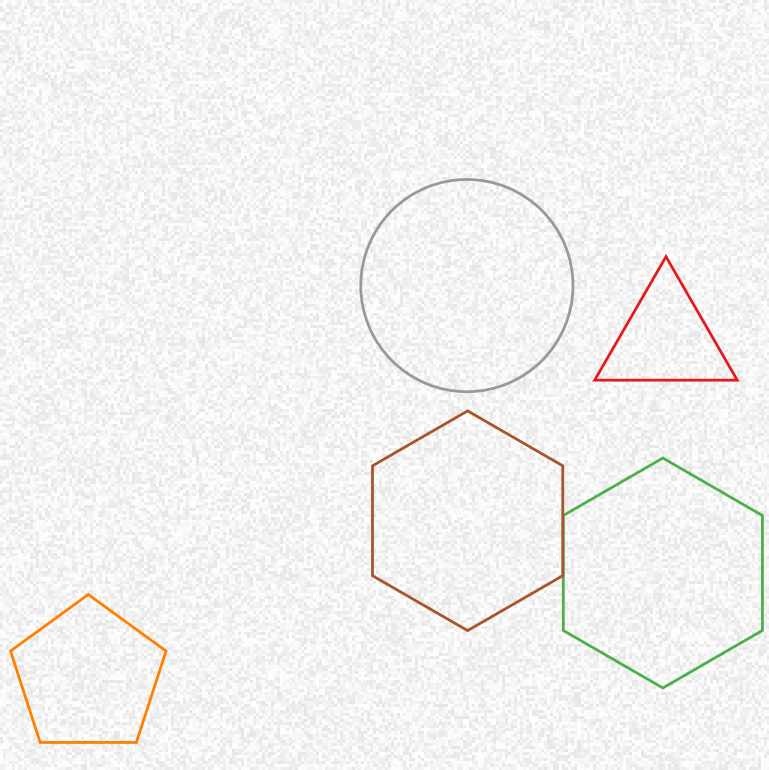[{"shape": "triangle", "thickness": 1, "radius": 0.53, "center": [0.865, 0.56]}, {"shape": "hexagon", "thickness": 1, "radius": 0.75, "center": [0.861, 0.256]}, {"shape": "pentagon", "thickness": 1, "radius": 0.53, "center": [0.115, 0.122]}, {"shape": "hexagon", "thickness": 1, "radius": 0.71, "center": [0.607, 0.324]}, {"shape": "circle", "thickness": 1, "radius": 0.69, "center": [0.606, 0.629]}]